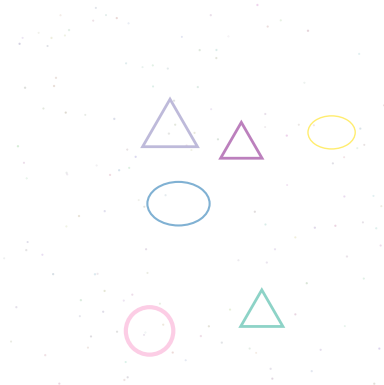[{"shape": "triangle", "thickness": 2, "radius": 0.32, "center": [0.68, 0.184]}, {"shape": "triangle", "thickness": 2, "radius": 0.41, "center": [0.442, 0.66]}, {"shape": "oval", "thickness": 1.5, "radius": 0.4, "center": [0.464, 0.471]}, {"shape": "circle", "thickness": 3, "radius": 0.31, "center": [0.389, 0.14]}, {"shape": "triangle", "thickness": 2, "radius": 0.31, "center": [0.627, 0.62]}, {"shape": "oval", "thickness": 1, "radius": 0.31, "center": [0.861, 0.656]}]